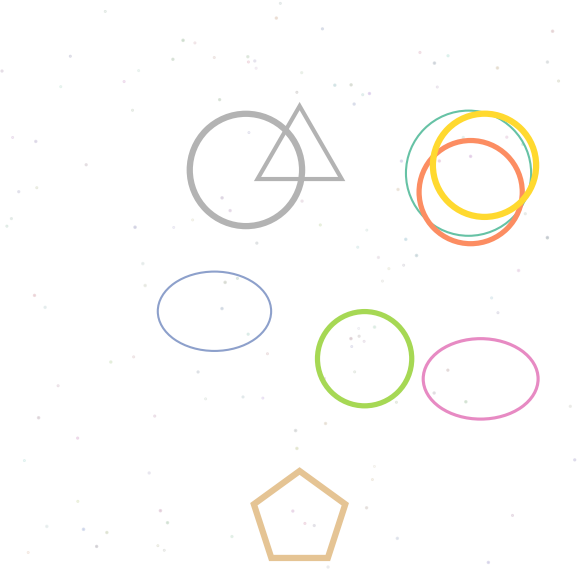[{"shape": "circle", "thickness": 1, "radius": 0.54, "center": [0.811, 0.699]}, {"shape": "circle", "thickness": 2.5, "radius": 0.45, "center": [0.815, 0.666]}, {"shape": "oval", "thickness": 1, "radius": 0.49, "center": [0.371, 0.46]}, {"shape": "oval", "thickness": 1.5, "radius": 0.5, "center": [0.832, 0.343]}, {"shape": "circle", "thickness": 2.5, "radius": 0.41, "center": [0.631, 0.378]}, {"shape": "circle", "thickness": 3, "radius": 0.45, "center": [0.839, 0.713]}, {"shape": "pentagon", "thickness": 3, "radius": 0.42, "center": [0.519, 0.1]}, {"shape": "circle", "thickness": 3, "radius": 0.49, "center": [0.426, 0.705]}, {"shape": "triangle", "thickness": 2, "radius": 0.42, "center": [0.519, 0.731]}]